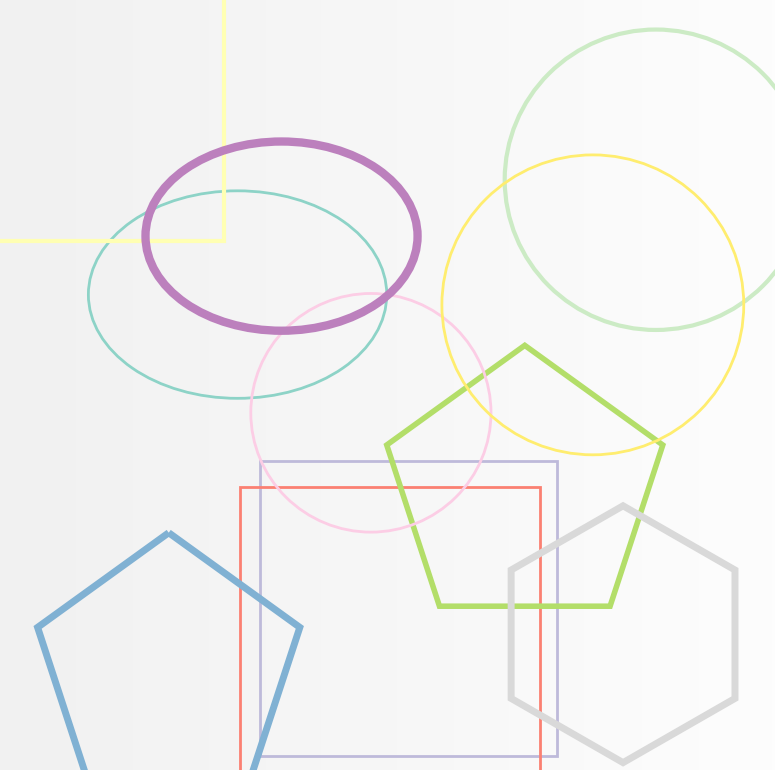[{"shape": "oval", "thickness": 1, "radius": 0.96, "center": [0.307, 0.617]}, {"shape": "square", "thickness": 1.5, "radius": 0.85, "center": [0.12, 0.857]}, {"shape": "square", "thickness": 1, "radius": 0.96, "center": [0.527, 0.21]}, {"shape": "square", "thickness": 1, "radius": 0.97, "center": [0.503, 0.174]}, {"shape": "pentagon", "thickness": 2.5, "radius": 0.89, "center": [0.218, 0.13]}, {"shape": "pentagon", "thickness": 2, "radius": 0.94, "center": [0.677, 0.364]}, {"shape": "circle", "thickness": 1, "radius": 0.77, "center": [0.479, 0.464]}, {"shape": "hexagon", "thickness": 2.5, "radius": 0.83, "center": [0.804, 0.176]}, {"shape": "oval", "thickness": 3, "radius": 0.88, "center": [0.363, 0.693]}, {"shape": "circle", "thickness": 1.5, "radius": 0.98, "center": [0.846, 0.767]}, {"shape": "circle", "thickness": 1, "radius": 0.97, "center": [0.765, 0.604]}]